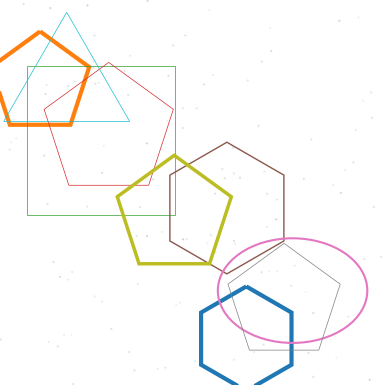[{"shape": "hexagon", "thickness": 3, "radius": 0.68, "center": [0.64, 0.12]}, {"shape": "pentagon", "thickness": 3, "radius": 0.67, "center": [0.104, 0.784]}, {"shape": "square", "thickness": 0.5, "radius": 0.96, "center": [0.262, 0.635]}, {"shape": "pentagon", "thickness": 0.5, "radius": 0.88, "center": [0.282, 0.662]}, {"shape": "hexagon", "thickness": 1, "radius": 0.85, "center": [0.589, 0.46]}, {"shape": "oval", "thickness": 1.5, "radius": 0.97, "center": [0.76, 0.245]}, {"shape": "pentagon", "thickness": 0.5, "radius": 0.77, "center": [0.738, 0.215]}, {"shape": "pentagon", "thickness": 2.5, "radius": 0.78, "center": [0.453, 0.441]}, {"shape": "triangle", "thickness": 0.5, "radius": 0.94, "center": [0.173, 0.779]}]